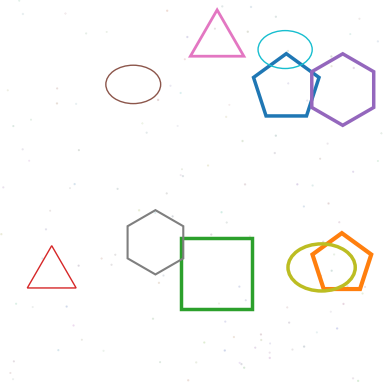[{"shape": "pentagon", "thickness": 2.5, "radius": 0.45, "center": [0.744, 0.771]}, {"shape": "pentagon", "thickness": 3, "radius": 0.4, "center": [0.888, 0.314]}, {"shape": "square", "thickness": 2.5, "radius": 0.46, "center": [0.563, 0.289]}, {"shape": "triangle", "thickness": 1, "radius": 0.37, "center": [0.134, 0.289]}, {"shape": "hexagon", "thickness": 2.5, "radius": 0.46, "center": [0.89, 0.767]}, {"shape": "oval", "thickness": 1, "radius": 0.36, "center": [0.346, 0.781]}, {"shape": "triangle", "thickness": 2, "radius": 0.4, "center": [0.564, 0.894]}, {"shape": "hexagon", "thickness": 1.5, "radius": 0.42, "center": [0.404, 0.371]}, {"shape": "oval", "thickness": 2.5, "radius": 0.44, "center": [0.835, 0.305]}, {"shape": "oval", "thickness": 1, "radius": 0.35, "center": [0.741, 0.871]}]